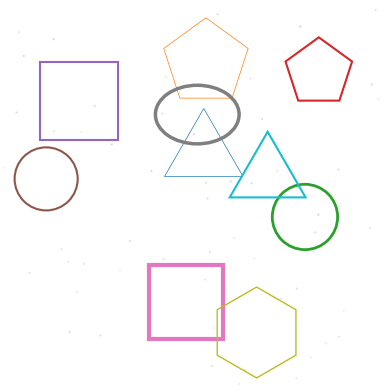[{"shape": "triangle", "thickness": 0.5, "radius": 0.59, "center": [0.529, 0.6]}, {"shape": "pentagon", "thickness": 0.5, "radius": 0.58, "center": [0.535, 0.838]}, {"shape": "circle", "thickness": 2, "radius": 0.42, "center": [0.792, 0.436]}, {"shape": "pentagon", "thickness": 1.5, "radius": 0.45, "center": [0.828, 0.812]}, {"shape": "square", "thickness": 1.5, "radius": 0.51, "center": [0.205, 0.738]}, {"shape": "circle", "thickness": 1.5, "radius": 0.41, "center": [0.12, 0.535]}, {"shape": "square", "thickness": 3, "radius": 0.48, "center": [0.483, 0.217]}, {"shape": "oval", "thickness": 2.5, "radius": 0.54, "center": [0.512, 0.702]}, {"shape": "hexagon", "thickness": 1, "radius": 0.59, "center": [0.666, 0.136]}, {"shape": "triangle", "thickness": 1.5, "radius": 0.57, "center": [0.695, 0.544]}]